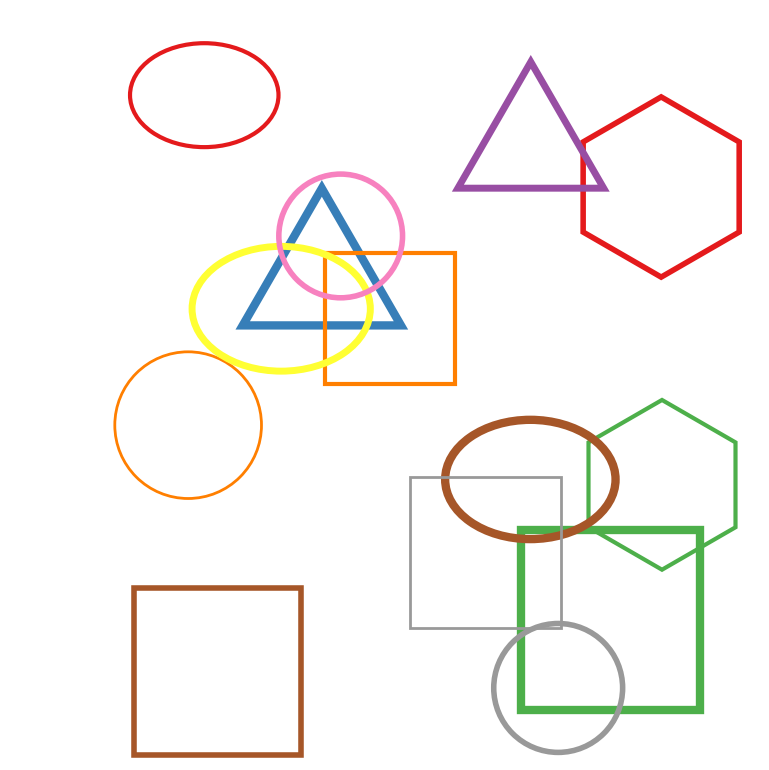[{"shape": "hexagon", "thickness": 2, "radius": 0.59, "center": [0.859, 0.757]}, {"shape": "oval", "thickness": 1.5, "radius": 0.48, "center": [0.265, 0.876]}, {"shape": "triangle", "thickness": 3, "radius": 0.59, "center": [0.418, 0.637]}, {"shape": "hexagon", "thickness": 1.5, "radius": 0.55, "center": [0.86, 0.37]}, {"shape": "square", "thickness": 3, "radius": 0.58, "center": [0.793, 0.195]}, {"shape": "triangle", "thickness": 2.5, "radius": 0.55, "center": [0.689, 0.81]}, {"shape": "square", "thickness": 1.5, "radius": 0.42, "center": [0.506, 0.586]}, {"shape": "circle", "thickness": 1, "radius": 0.48, "center": [0.244, 0.448]}, {"shape": "oval", "thickness": 2.5, "radius": 0.58, "center": [0.365, 0.599]}, {"shape": "square", "thickness": 2, "radius": 0.54, "center": [0.283, 0.128]}, {"shape": "oval", "thickness": 3, "radius": 0.55, "center": [0.689, 0.377]}, {"shape": "circle", "thickness": 2, "radius": 0.4, "center": [0.442, 0.694]}, {"shape": "square", "thickness": 1, "radius": 0.49, "center": [0.63, 0.283]}, {"shape": "circle", "thickness": 2, "radius": 0.42, "center": [0.725, 0.107]}]